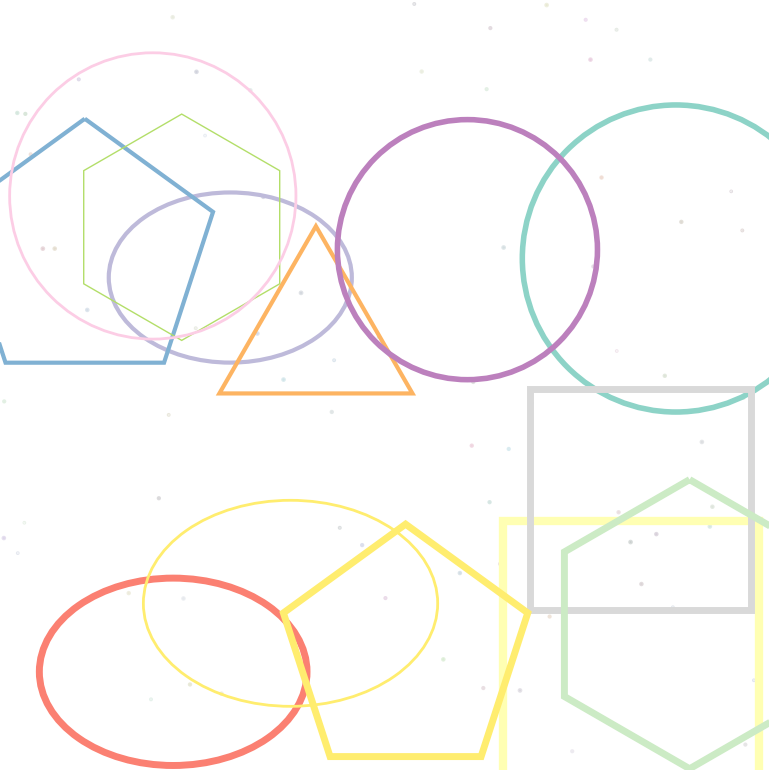[{"shape": "circle", "thickness": 2, "radius": 1.0, "center": [0.878, 0.664]}, {"shape": "square", "thickness": 3, "radius": 0.83, "center": [0.82, 0.158]}, {"shape": "oval", "thickness": 1.5, "radius": 0.79, "center": [0.299, 0.64]}, {"shape": "oval", "thickness": 2.5, "radius": 0.87, "center": [0.225, 0.128]}, {"shape": "pentagon", "thickness": 1.5, "radius": 0.88, "center": [0.11, 0.671]}, {"shape": "triangle", "thickness": 1.5, "radius": 0.72, "center": [0.41, 0.561]}, {"shape": "hexagon", "thickness": 0.5, "radius": 0.73, "center": [0.236, 0.705]}, {"shape": "circle", "thickness": 1, "radius": 0.93, "center": [0.198, 0.746]}, {"shape": "square", "thickness": 2.5, "radius": 0.72, "center": [0.832, 0.351]}, {"shape": "circle", "thickness": 2, "radius": 0.84, "center": [0.607, 0.676]}, {"shape": "hexagon", "thickness": 2.5, "radius": 0.94, "center": [0.896, 0.189]}, {"shape": "pentagon", "thickness": 2.5, "radius": 0.83, "center": [0.527, 0.152]}, {"shape": "oval", "thickness": 1, "radius": 0.96, "center": [0.377, 0.216]}]